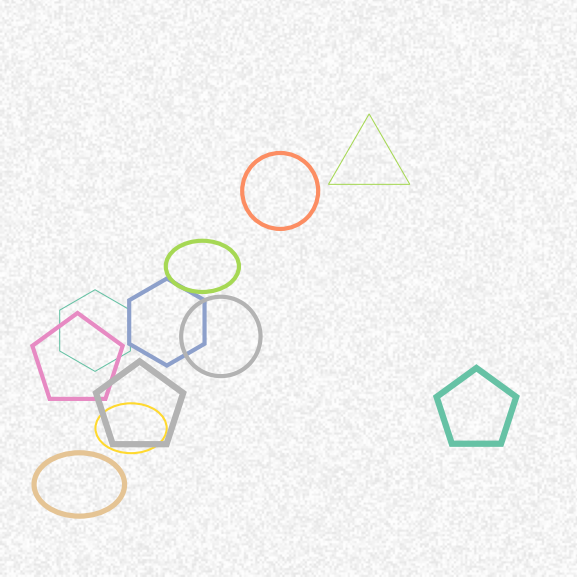[{"shape": "hexagon", "thickness": 0.5, "radius": 0.35, "center": [0.165, 0.427]}, {"shape": "pentagon", "thickness": 3, "radius": 0.36, "center": [0.825, 0.289]}, {"shape": "circle", "thickness": 2, "radius": 0.33, "center": [0.485, 0.668]}, {"shape": "hexagon", "thickness": 2, "radius": 0.38, "center": [0.289, 0.441]}, {"shape": "pentagon", "thickness": 2, "radius": 0.41, "center": [0.134, 0.375]}, {"shape": "triangle", "thickness": 0.5, "radius": 0.41, "center": [0.639, 0.721]}, {"shape": "oval", "thickness": 2, "radius": 0.32, "center": [0.35, 0.538]}, {"shape": "oval", "thickness": 1, "radius": 0.31, "center": [0.227, 0.258]}, {"shape": "oval", "thickness": 2.5, "radius": 0.39, "center": [0.137, 0.16]}, {"shape": "circle", "thickness": 2, "radius": 0.34, "center": [0.382, 0.417]}, {"shape": "pentagon", "thickness": 3, "radius": 0.4, "center": [0.242, 0.294]}]